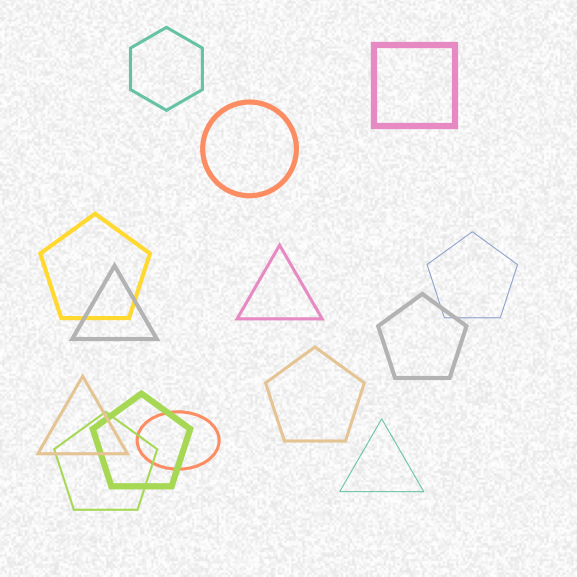[{"shape": "hexagon", "thickness": 1.5, "radius": 0.36, "center": [0.288, 0.88]}, {"shape": "triangle", "thickness": 0.5, "radius": 0.42, "center": [0.661, 0.19]}, {"shape": "oval", "thickness": 1.5, "radius": 0.35, "center": [0.309, 0.236]}, {"shape": "circle", "thickness": 2.5, "radius": 0.41, "center": [0.432, 0.741]}, {"shape": "pentagon", "thickness": 0.5, "radius": 0.41, "center": [0.818, 0.516]}, {"shape": "square", "thickness": 3, "radius": 0.35, "center": [0.718, 0.852]}, {"shape": "triangle", "thickness": 1.5, "radius": 0.43, "center": [0.484, 0.49]}, {"shape": "pentagon", "thickness": 3, "radius": 0.44, "center": [0.245, 0.229]}, {"shape": "pentagon", "thickness": 1, "radius": 0.47, "center": [0.183, 0.192]}, {"shape": "pentagon", "thickness": 2, "radius": 0.5, "center": [0.165, 0.529]}, {"shape": "pentagon", "thickness": 1.5, "radius": 0.45, "center": [0.545, 0.308]}, {"shape": "triangle", "thickness": 1.5, "radius": 0.45, "center": [0.143, 0.258]}, {"shape": "triangle", "thickness": 2, "radius": 0.42, "center": [0.198, 0.454]}, {"shape": "pentagon", "thickness": 2, "radius": 0.4, "center": [0.731, 0.41]}]